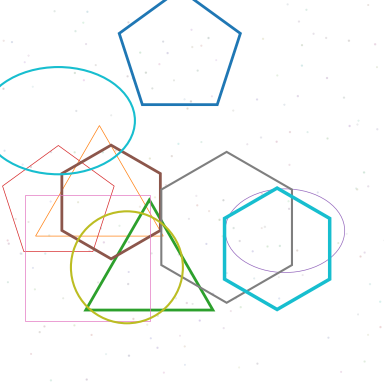[{"shape": "pentagon", "thickness": 2, "radius": 0.83, "center": [0.467, 0.862]}, {"shape": "triangle", "thickness": 0.5, "radius": 0.96, "center": [0.258, 0.482]}, {"shape": "triangle", "thickness": 2, "radius": 0.95, "center": [0.388, 0.29]}, {"shape": "pentagon", "thickness": 0.5, "radius": 0.76, "center": [0.152, 0.47]}, {"shape": "oval", "thickness": 0.5, "radius": 0.78, "center": [0.74, 0.401]}, {"shape": "hexagon", "thickness": 2, "radius": 0.74, "center": [0.289, 0.475]}, {"shape": "square", "thickness": 0.5, "radius": 0.81, "center": [0.227, 0.33]}, {"shape": "hexagon", "thickness": 1.5, "radius": 0.98, "center": [0.589, 0.41]}, {"shape": "circle", "thickness": 1.5, "radius": 0.73, "center": [0.33, 0.306]}, {"shape": "oval", "thickness": 1.5, "radius": 0.99, "center": [0.151, 0.687]}, {"shape": "hexagon", "thickness": 2.5, "radius": 0.79, "center": [0.72, 0.354]}]